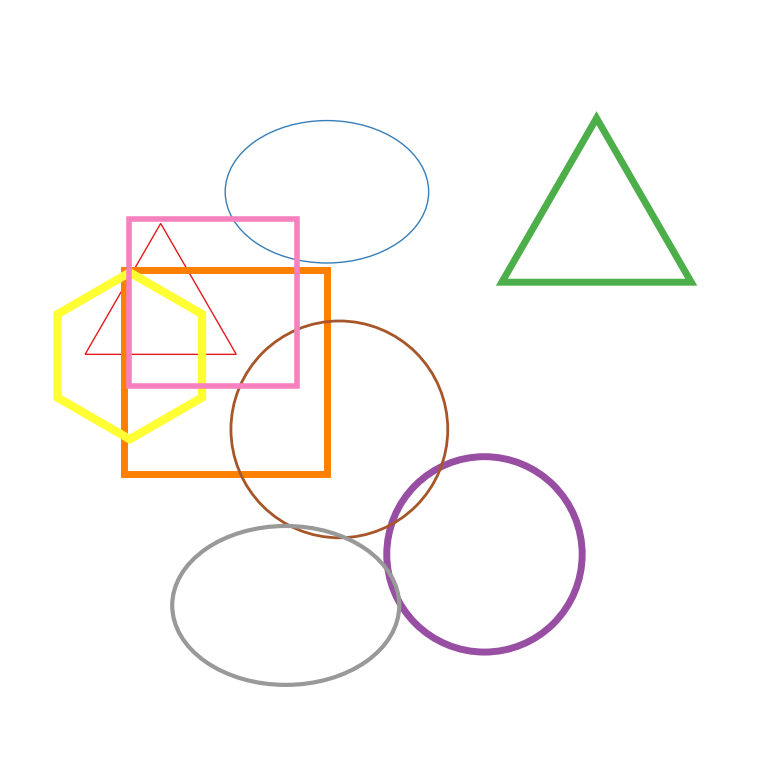[{"shape": "triangle", "thickness": 0.5, "radius": 0.57, "center": [0.209, 0.596]}, {"shape": "oval", "thickness": 0.5, "radius": 0.66, "center": [0.425, 0.751]}, {"shape": "triangle", "thickness": 2.5, "radius": 0.71, "center": [0.775, 0.705]}, {"shape": "circle", "thickness": 2.5, "radius": 0.63, "center": [0.629, 0.28]}, {"shape": "square", "thickness": 2.5, "radius": 0.66, "center": [0.292, 0.517]}, {"shape": "hexagon", "thickness": 3, "radius": 0.54, "center": [0.169, 0.538]}, {"shape": "circle", "thickness": 1, "radius": 0.7, "center": [0.441, 0.442]}, {"shape": "square", "thickness": 2, "radius": 0.54, "center": [0.277, 0.607]}, {"shape": "oval", "thickness": 1.5, "radius": 0.74, "center": [0.371, 0.214]}]